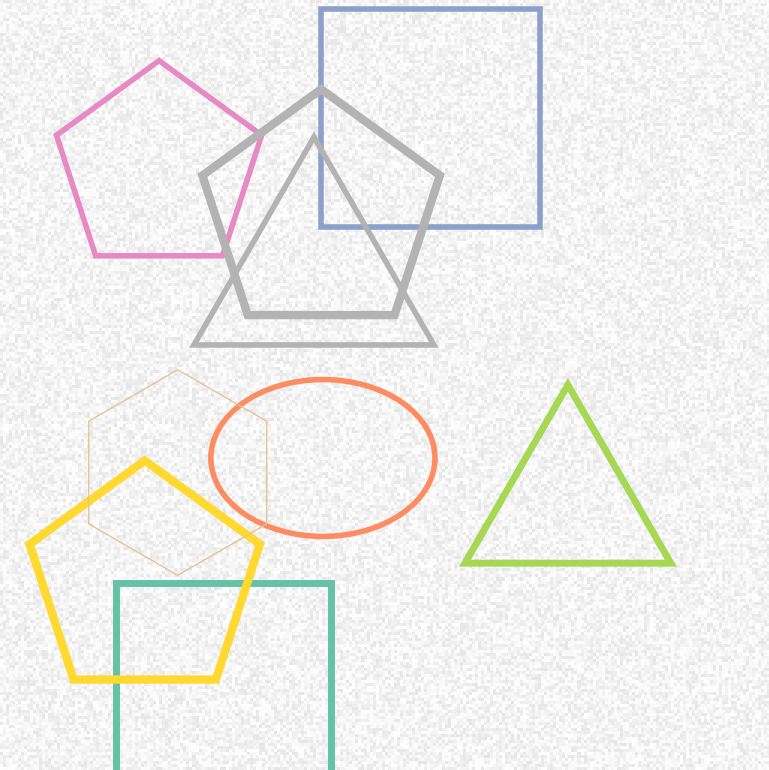[{"shape": "square", "thickness": 2.5, "radius": 0.7, "center": [0.29, 0.103]}, {"shape": "oval", "thickness": 2, "radius": 0.73, "center": [0.419, 0.405]}, {"shape": "square", "thickness": 2, "radius": 0.71, "center": [0.559, 0.847]}, {"shape": "pentagon", "thickness": 2, "radius": 0.7, "center": [0.207, 0.781]}, {"shape": "triangle", "thickness": 2.5, "radius": 0.77, "center": [0.737, 0.346]}, {"shape": "pentagon", "thickness": 3, "radius": 0.79, "center": [0.188, 0.245]}, {"shape": "hexagon", "thickness": 0.5, "radius": 0.67, "center": [0.231, 0.386]}, {"shape": "pentagon", "thickness": 3, "radius": 0.81, "center": [0.417, 0.722]}, {"shape": "triangle", "thickness": 2, "radius": 0.9, "center": [0.408, 0.642]}]